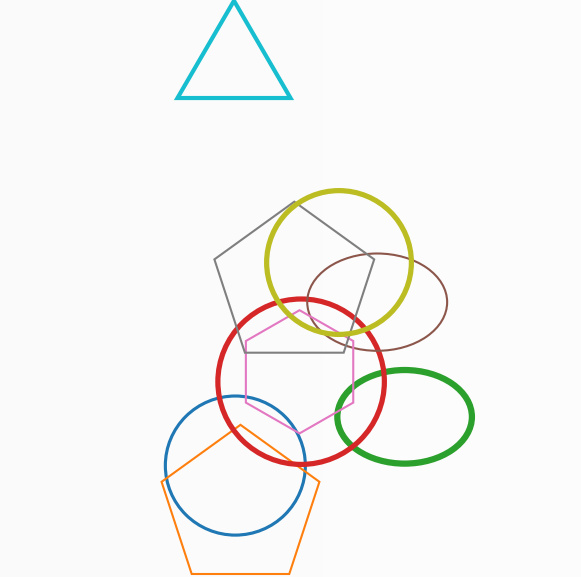[{"shape": "circle", "thickness": 1.5, "radius": 0.6, "center": [0.405, 0.193]}, {"shape": "pentagon", "thickness": 1, "radius": 0.71, "center": [0.414, 0.121]}, {"shape": "oval", "thickness": 3, "radius": 0.58, "center": [0.696, 0.277]}, {"shape": "circle", "thickness": 2.5, "radius": 0.72, "center": [0.518, 0.338]}, {"shape": "oval", "thickness": 1, "radius": 0.6, "center": [0.649, 0.476]}, {"shape": "hexagon", "thickness": 1, "radius": 0.53, "center": [0.515, 0.355]}, {"shape": "pentagon", "thickness": 1, "radius": 0.72, "center": [0.506, 0.505]}, {"shape": "circle", "thickness": 2.5, "radius": 0.62, "center": [0.583, 0.545]}, {"shape": "triangle", "thickness": 2, "radius": 0.56, "center": [0.403, 0.886]}]